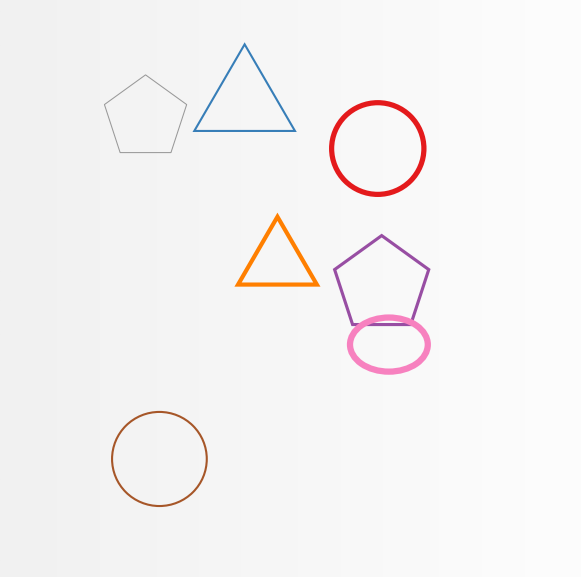[{"shape": "circle", "thickness": 2.5, "radius": 0.4, "center": [0.65, 0.742]}, {"shape": "triangle", "thickness": 1, "radius": 0.5, "center": [0.421, 0.822]}, {"shape": "pentagon", "thickness": 1.5, "radius": 0.43, "center": [0.657, 0.506]}, {"shape": "triangle", "thickness": 2, "radius": 0.39, "center": [0.477, 0.546]}, {"shape": "circle", "thickness": 1, "radius": 0.41, "center": [0.274, 0.204]}, {"shape": "oval", "thickness": 3, "radius": 0.33, "center": [0.669, 0.402]}, {"shape": "pentagon", "thickness": 0.5, "radius": 0.37, "center": [0.25, 0.795]}]